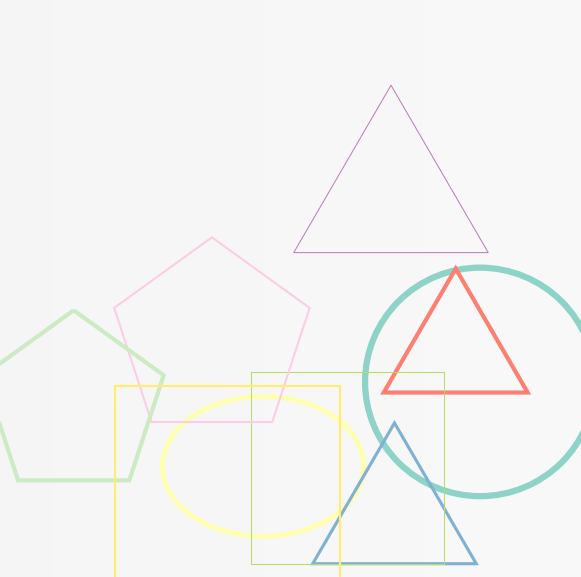[{"shape": "circle", "thickness": 3, "radius": 0.99, "center": [0.826, 0.338]}, {"shape": "oval", "thickness": 2.5, "radius": 0.87, "center": [0.453, 0.192]}, {"shape": "triangle", "thickness": 2, "radius": 0.71, "center": [0.784, 0.391]}, {"shape": "triangle", "thickness": 1.5, "radius": 0.81, "center": [0.679, 0.104]}, {"shape": "square", "thickness": 0.5, "radius": 0.83, "center": [0.598, 0.189]}, {"shape": "pentagon", "thickness": 1, "radius": 0.88, "center": [0.365, 0.411]}, {"shape": "triangle", "thickness": 0.5, "radius": 0.97, "center": [0.673, 0.658]}, {"shape": "pentagon", "thickness": 2, "radius": 0.81, "center": [0.127, 0.299]}, {"shape": "square", "thickness": 1, "radius": 0.97, "center": [0.391, 0.136]}]